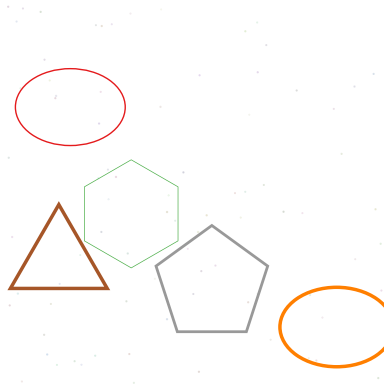[{"shape": "oval", "thickness": 1, "radius": 0.71, "center": [0.183, 0.722]}, {"shape": "hexagon", "thickness": 0.5, "radius": 0.7, "center": [0.341, 0.445]}, {"shape": "oval", "thickness": 2.5, "radius": 0.74, "center": [0.874, 0.151]}, {"shape": "triangle", "thickness": 2.5, "radius": 0.73, "center": [0.153, 0.323]}, {"shape": "pentagon", "thickness": 2, "radius": 0.76, "center": [0.55, 0.262]}]